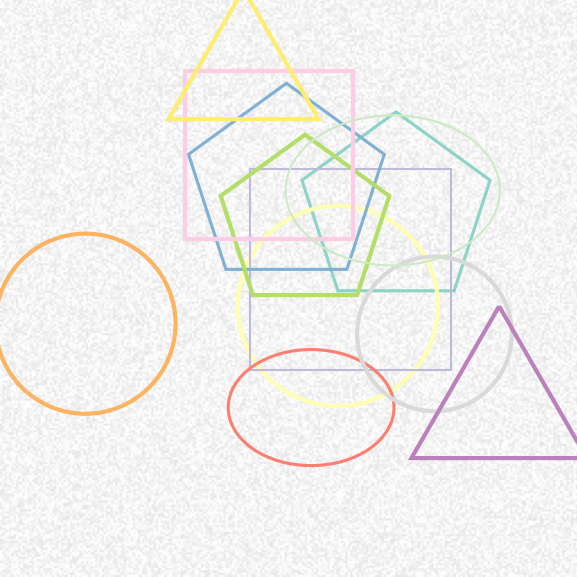[{"shape": "pentagon", "thickness": 1.5, "radius": 0.86, "center": [0.686, 0.634]}, {"shape": "circle", "thickness": 2, "radius": 0.87, "center": [0.585, 0.469]}, {"shape": "square", "thickness": 1, "radius": 0.87, "center": [0.607, 0.533]}, {"shape": "oval", "thickness": 1.5, "radius": 0.72, "center": [0.539, 0.293]}, {"shape": "pentagon", "thickness": 1.5, "radius": 0.89, "center": [0.496, 0.677]}, {"shape": "circle", "thickness": 2, "radius": 0.78, "center": [0.148, 0.439]}, {"shape": "pentagon", "thickness": 2, "radius": 0.77, "center": [0.528, 0.612]}, {"shape": "square", "thickness": 2, "radius": 0.73, "center": [0.466, 0.731]}, {"shape": "circle", "thickness": 2, "radius": 0.67, "center": [0.752, 0.421]}, {"shape": "triangle", "thickness": 2, "radius": 0.88, "center": [0.864, 0.294]}, {"shape": "oval", "thickness": 1, "radius": 0.93, "center": [0.68, 0.67]}, {"shape": "triangle", "thickness": 2, "radius": 0.75, "center": [0.422, 0.868]}]